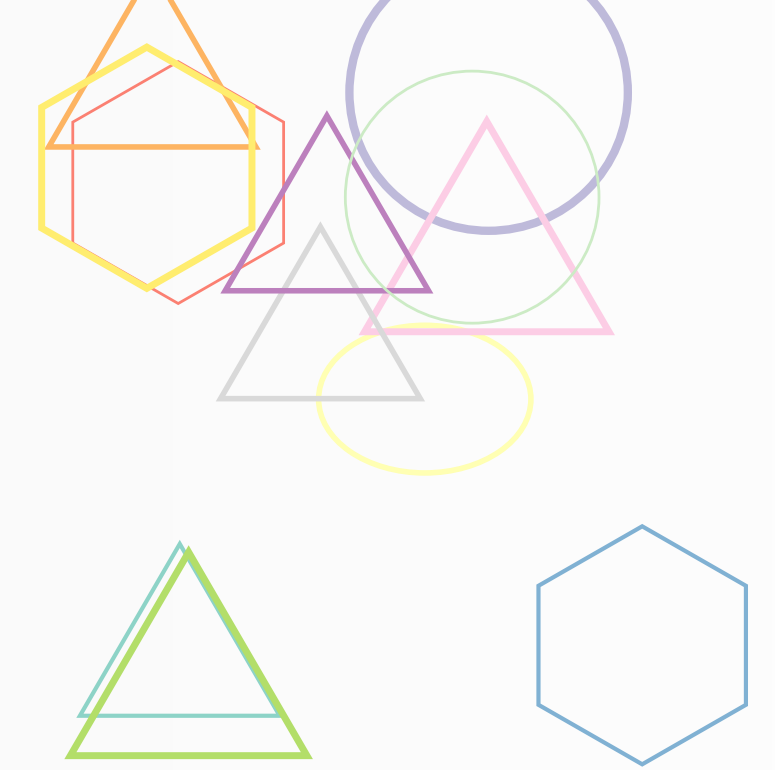[{"shape": "triangle", "thickness": 1.5, "radius": 0.74, "center": [0.232, 0.145]}, {"shape": "oval", "thickness": 2, "radius": 0.68, "center": [0.548, 0.482]}, {"shape": "circle", "thickness": 3, "radius": 0.9, "center": [0.63, 0.88]}, {"shape": "hexagon", "thickness": 1, "radius": 0.79, "center": [0.23, 0.763]}, {"shape": "hexagon", "thickness": 1.5, "radius": 0.77, "center": [0.829, 0.162]}, {"shape": "triangle", "thickness": 2, "radius": 0.77, "center": [0.197, 0.886]}, {"shape": "triangle", "thickness": 2.5, "radius": 0.88, "center": [0.243, 0.107]}, {"shape": "triangle", "thickness": 2.5, "radius": 0.91, "center": [0.628, 0.66]}, {"shape": "triangle", "thickness": 2, "radius": 0.74, "center": [0.413, 0.557]}, {"shape": "triangle", "thickness": 2, "radius": 0.76, "center": [0.422, 0.698]}, {"shape": "circle", "thickness": 1, "radius": 0.82, "center": [0.609, 0.744]}, {"shape": "hexagon", "thickness": 2.5, "radius": 0.78, "center": [0.189, 0.782]}]